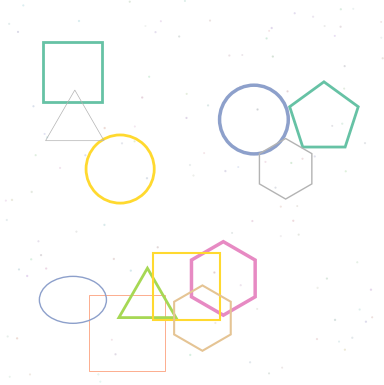[{"shape": "pentagon", "thickness": 2, "radius": 0.47, "center": [0.841, 0.694]}, {"shape": "square", "thickness": 2, "radius": 0.39, "center": [0.188, 0.813]}, {"shape": "square", "thickness": 0.5, "radius": 0.49, "center": [0.331, 0.136]}, {"shape": "oval", "thickness": 1, "radius": 0.44, "center": [0.189, 0.221]}, {"shape": "circle", "thickness": 2.5, "radius": 0.45, "center": [0.66, 0.689]}, {"shape": "hexagon", "thickness": 2.5, "radius": 0.48, "center": [0.58, 0.277]}, {"shape": "triangle", "thickness": 2, "radius": 0.43, "center": [0.383, 0.218]}, {"shape": "circle", "thickness": 2, "radius": 0.44, "center": [0.312, 0.561]}, {"shape": "square", "thickness": 1.5, "radius": 0.44, "center": [0.486, 0.256]}, {"shape": "hexagon", "thickness": 1.5, "radius": 0.42, "center": [0.526, 0.174]}, {"shape": "triangle", "thickness": 0.5, "radius": 0.44, "center": [0.194, 0.678]}, {"shape": "hexagon", "thickness": 1, "radius": 0.39, "center": [0.742, 0.562]}]